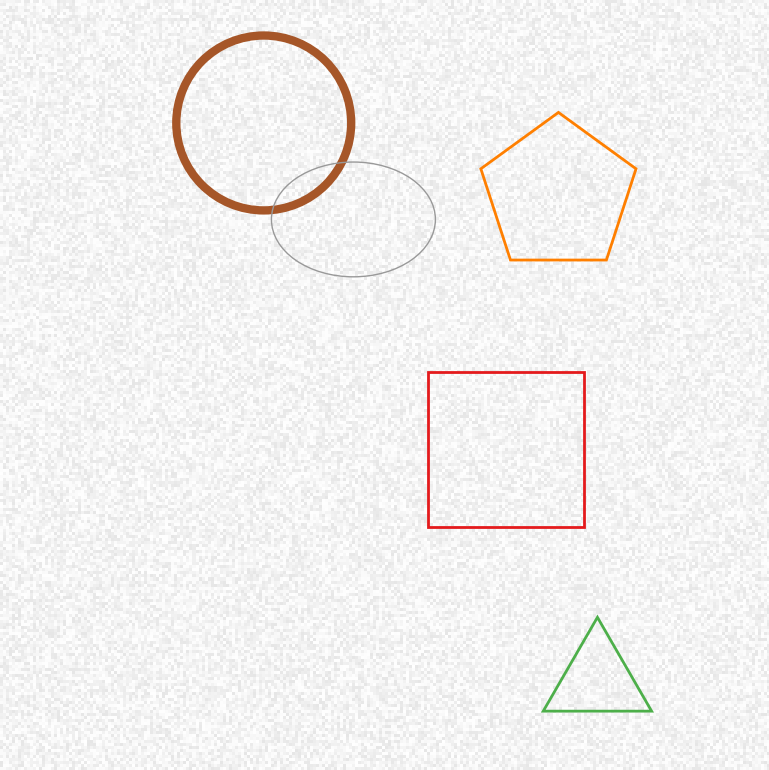[{"shape": "square", "thickness": 1, "radius": 0.51, "center": [0.657, 0.416]}, {"shape": "triangle", "thickness": 1, "radius": 0.41, "center": [0.776, 0.117]}, {"shape": "pentagon", "thickness": 1, "radius": 0.53, "center": [0.725, 0.748]}, {"shape": "circle", "thickness": 3, "radius": 0.57, "center": [0.343, 0.84]}, {"shape": "oval", "thickness": 0.5, "radius": 0.53, "center": [0.459, 0.715]}]